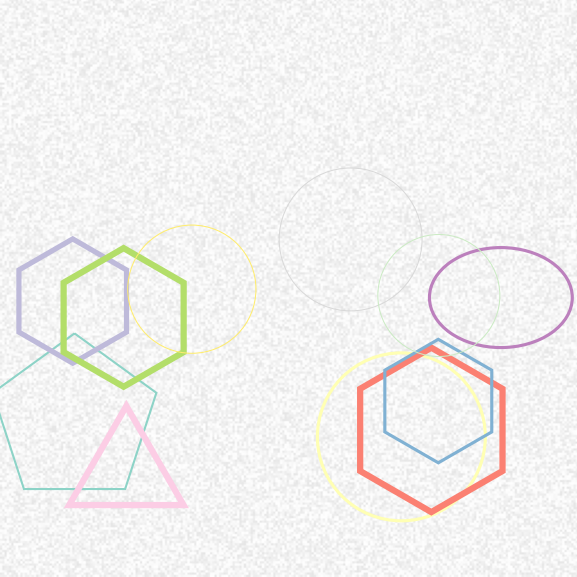[{"shape": "pentagon", "thickness": 1, "radius": 0.75, "center": [0.129, 0.273]}, {"shape": "circle", "thickness": 1.5, "radius": 0.73, "center": [0.695, 0.243]}, {"shape": "hexagon", "thickness": 2.5, "radius": 0.54, "center": [0.126, 0.478]}, {"shape": "hexagon", "thickness": 3, "radius": 0.71, "center": [0.747, 0.255]}, {"shape": "hexagon", "thickness": 1.5, "radius": 0.53, "center": [0.759, 0.305]}, {"shape": "hexagon", "thickness": 3, "radius": 0.6, "center": [0.214, 0.449]}, {"shape": "triangle", "thickness": 3, "radius": 0.57, "center": [0.219, 0.182]}, {"shape": "circle", "thickness": 0.5, "radius": 0.62, "center": [0.607, 0.585]}, {"shape": "oval", "thickness": 1.5, "radius": 0.62, "center": [0.867, 0.484]}, {"shape": "circle", "thickness": 0.5, "radius": 0.53, "center": [0.76, 0.487]}, {"shape": "circle", "thickness": 0.5, "radius": 0.56, "center": [0.332, 0.498]}]